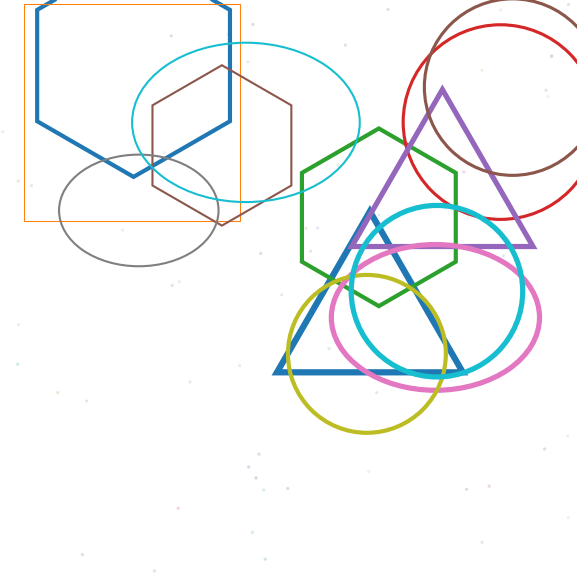[{"shape": "triangle", "thickness": 3, "radius": 0.93, "center": [0.641, 0.447]}, {"shape": "hexagon", "thickness": 2, "radius": 0.96, "center": [0.231, 0.886]}, {"shape": "square", "thickness": 0.5, "radius": 0.94, "center": [0.229, 0.804]}, {"shape": "hexagon", "thickness": 2, "radius": 0.77, "center": [0.656, 0.623]}, {"shape": "circle", "thickness": 1.5, "radius": 0.84, "center": [0.867, 0.788]}, {"shape": "triangle", "thickness": 2.5, "radius": 0.91, "center": [0.766, 0.663]}, {"shape": "circle", "thickness": 1.5, "radius": 0.76, "center": [0.888, 0.848]}, {"shape": "hexagon", "thickness": 1, "radius": 0.69, "center": [0.384, 0.747]}, {"shape": "oval", "thickness": 2.5, "radius": 0.9, "center": [0.754, 0.45]}, {"shape": "oval", "thickness": 1, "radius": 0.69, "center": [0.24, 0.635]}, {"shape": "circle", "thickness": 2, "radius": 0.68, "center": [0.635, 0.386]}, {"shape": "oval", "thickness": 1, "radius": 0.99, "center": [0.426, 0.787]}, {"shape": "circle", "thickness": 2.5, "radius": 0.74, "center": [0.757, 0.495]}]